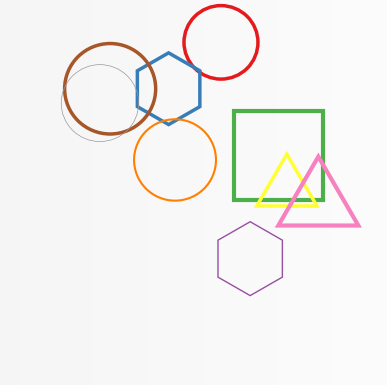[{"shape": "circle", "thickness": 2.5, "radius": 0.48, "center": [0.57, 0.89]}, {"shape": "hexagon", "thickness": 2.5, "radius": 0.47, "center": [0.435, 0.77]}, {"shape": "square", "thickness": 3, "radius": 0.58, "center": [0.719, 0.595]}, {"shape": "hexagon", "thickness": 1, "radius": 0.48, "center": [0.646, 0.328]}, {"shape": "circle", "thickness": 1.5, "radius": 0.53, "center": [0.452, 0.585]}, {"shape": "triangle", "thickness": 2.5, "radius": 0.45, "center": [0.74, 0.51]}, {"shape": "circle", "thickness": 2.5, "radius": 0.59, "center": [0.284, 0.769]}, {"shape": "triangle", "thickness": 3, "radius": 0.6, "center": [0.822, 0.474]}, {"shape": "circle", "thickness": 0.5, "radius": 0.5, "center": [0.258, 0.732]}]